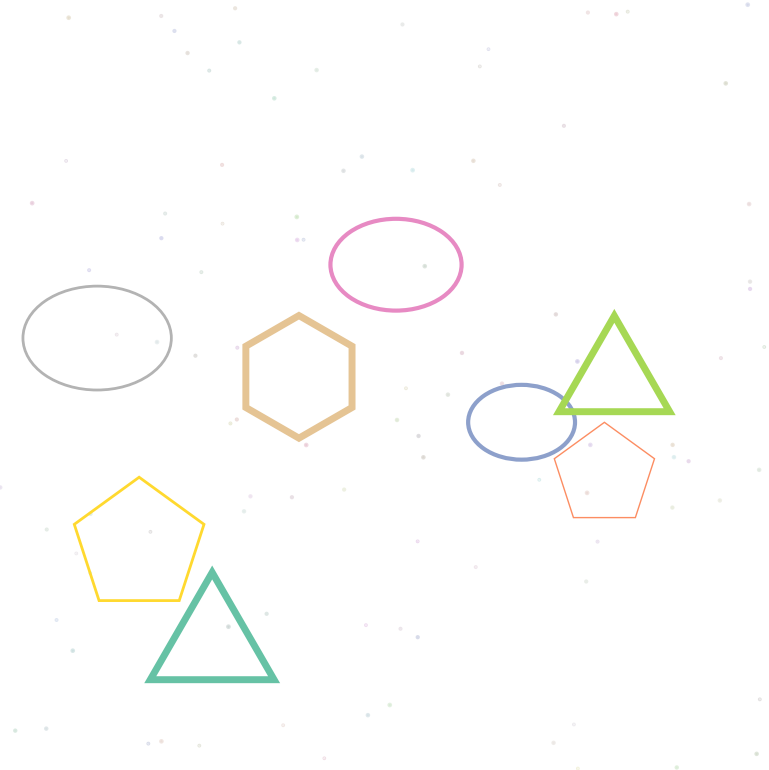[{"shape": "triangle", "thickness": 2.5, "radius": 0.46, "center": [0.276, 0.164]}, {"shape": "pentagon", "thickness": 0.5, "radius": 0.34, "center": [0.785, 0.383]}, {"shape": "oval", "thickness": 1.5, "radius": 0.35, "center": [0.677, 0.452]}, {"shape": "oval", "thickness": 1.5, "radius": 0.43, "center": [0.514, 0.656]}, {"shape": "triangle", "thickness": 2.5, "radius": 0.41, "center": [0.798, 0.507]}, {"shape": "pentagon", "thickness": 1, "radius": 0.44, "center": [0.181, 0.292]}, {"shape": "hexagon", "thickness": 2.5, "radius": 0.4, "center": [0.388, 0.511]}, {"shape": "oval", "thickness": 1, "radius": 0.48, "center": [0.126, 0.561]}]